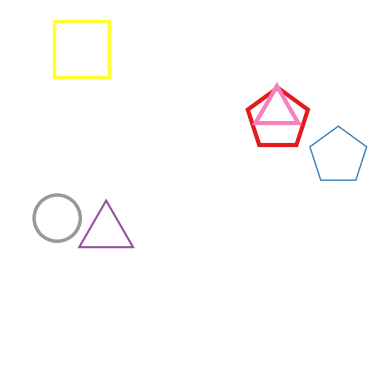[{"shape": "pentagon", "thickness": 3, "radius": 0.41, "center": [0.722, 0.69]}, {"shape": "pentagon", "thickness": 1, "radius": 0.39, "center": [0.879, 0.595]}, {"shape": "triangle", "thickness": 1.5, "radius": 0.4, "center": [0.276, 0.398]}, {"shape": "square", "thickness": 2.5, "radius": 0.36, "center": [0.211, 0.872]}, {"shape": "triangle", "thickness": 3, "radius": 0.32, "center": [0.719, 0.712]}, {"shape": "circle", "thickness": 2.5, "radius": 0.3, "center": [0.149, 0.433]}]